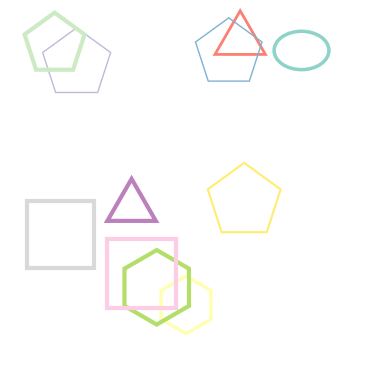[{"shape": "oval", "thickness": 2.5, "radius": 0.36, "center": [0.783, 0.869]}, {"shape": "hexagon", "thickness": 2.5, "radius": 0.37, "center": [0.483, 0.208]}, {"shape": "pentagon", "thickness": 1, "radius": 0.46, "center": [0.199, 0.835]}, {"shape": "triangle", "thickness": 2, "radius": 0.38, "center": [0.624, 0.896]}, {"shape": "pentagon", "thickness": 1, "radius": 0.45, "center": [0.594, 0.863]}, {"shape": "hexagon", "thickness": 3, "radius": 0.48, "center": [0.407, 0.254]}, {"shape": "square", "thickness": 3, "radius": 0.45, "center": [0.368, 0.289]}, {"shape": "square", "thickness": 3, "radius": 0.43, "center": [0.157, 0.39]}, {"shape": "triangle", "thickness": 3, "radius": 0.36, "center": [0.342, 0.463]}, {"shape": "pentagon", "thickness": 3, "radius": 0.41, "center": [0.142, 0.885]}, {"shape": "pentagon", "thickness": 1.5, "radius": 0.5, "center": [0.634, 0.477]}]